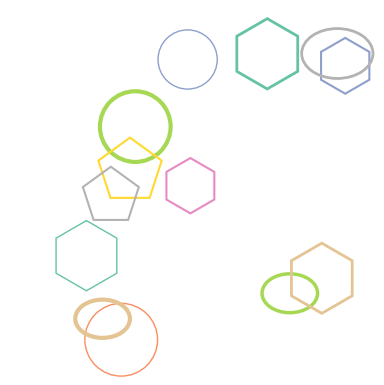[{"shape": "hexagon", "thickness": 1, "radius": 0.46, "center": [0.225, 0.336]}, {"shape": "hexagon", "thickness": 2, "radius": 0.46, "center": [0.694, 0.86]}, {"shape": "circle", "thickness": 1, "radius": 0.47, "center": [0.315, 0.118]}, {"shape": "hexagon", "thickness": 1.5, "radius": 0.36, "center": [0.897, 0.829]}, {"shape": "circle", "thickness": 1, "radius": 0.38, "center": [0.487, 0.845]}, {"shape": "hexagon", "thickness": 1.5, "radius": 0.36, "center": [0.494, 0.518]}, {"shape": "oval", "thickness": 2.5, "radius": 0.36, "center": [0.753, 0.238]}, {"shape": "circle", "thickness": 3, "radius": 0.46, "center": [0.351, 0.671]}, {"shape": "pentagon", "thickness": 1.5, "radius": 0.43, "center": [0.338, 0.556]}, {"shape": "oval", "thickness": 3, "radius": 0.36, "center": [0.266, 0.172]}, {"shape": "hexagon", "thickness": 2, "radius": 0.46, "center": [0.836, 0.277]}, {"shape": "oval", "thickness": 2, "radius": 0.46, "center": [0.876, 0.861]}, {"shape": "pentagon", "thickness": 1.5, "radius": 0.38, "center": [0.288, 0.491]}]